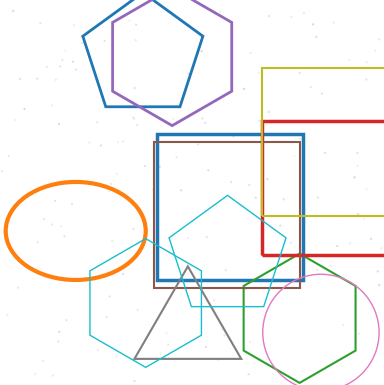[{"shape": "square", "thickness": 2.5, "radius": 0.95, "center": [0.597, 0.462]}, {"shape": "pentagon", "thickness": 2, "radius": 0.82, "center": [0.371, 0.855]}, {"shape": "oval", "thickness": 3, "radius": 0.91, "center": [0.197, 0.4]}, {"shape": "hexagon", "thickness": 1.5, "radius": 0.84, "center": [0.778, 0.173]}, {"shape": "square", "thickness": 2.5, "radius": 0.87, "center": [0.854, 0.512]}, {"shape": "hexagon", "thickness": 2, "radius": 0.89, "center": [0.447, 0.852]}, {"shape": "square", "thickness": 1.5, "radius": 0.95, "center": [0.589, 0.441]}, {"shape": "circle", "thickness": 1, "radius": 0.76, "center": [0.834, 0.137]}, {"shape": "triangle", "thickness": 1.5, "radius": 0.8, "center": [0.488, 0.148]}, {"shape": "square", "thickness": 1.5, "radius": 0.96, "center": [0.873, 0.632]}, {"shape": "pentagon", "thickness": 1, "radius": 0.8, "center": [0.591, 0.333]}, {"shape": "hexagon", "thickness": 1, "radius": 0.84, "center": [0.378, 0.213]}]